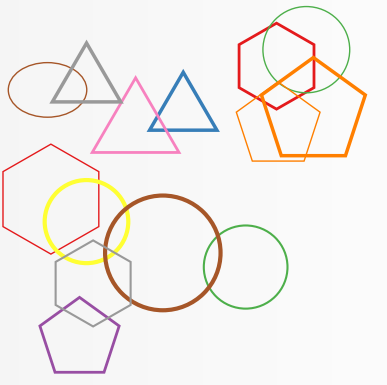[{"shape": "hexagon", "thickness": 1, "radius": 0.71, "center": [0.131, 0.483]}, {"shape": "hexagon", "thickness": 2, "radius": 0.56, "center": [0.714, 0.828]}, {"shape": "triangle", "thickness": 2.5, "radius": 0.5, "center": [0.473, 0.712]}, {"shape": "circle", "thickness": 1.5, "radius": 0.54, "center": [0.634, 0.306]}, {"shape": "circle", "thickness": 1, "radius": 0.56, "center": [0.791, 0.871]}, {"shape": "pentagon", "thickness": 2, "radius": 0.54, "center": [0.205, 0.12]}, {"shape": "pentagon", "thickness": 1, "radius": 0.57, "center": [0.718, 0.674]}, {"shape": "pentagon", "thickness": 2.5, "radius": 0.7, "center": [0.809, 0.71]}, {"shape": "circle", "thickness": 3, "radius": 0.54, "center": [0.223, 0.424]}, {"shape": "oval", "thickness": 1, "radius": 0.51, "center": [0.123, 0.766]}, {"shape": "circle", "thickness": 3, "radius": 0.74, "center": [0.42, 0.343]}, {"shape": "triangle", "thickness": 2, "radius": 0.65, "center": [0.35, 0.669]}, {"shape": "hexagon", "thickness": 1.5, "radius": 0.56, "center": [0.24, 0.264]}, {"shape": "triangle", "thickness": 2.5, "radius": 0.51, "center": [0.223, 0.786]}]